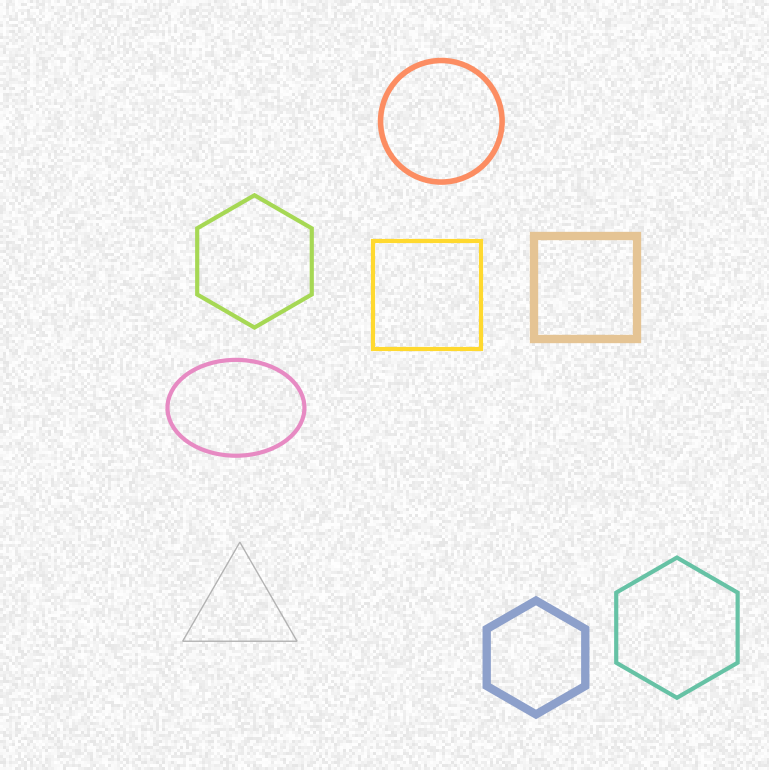[{"shape": "hexagon", "thickness": 1.5, "radius": 0.46, "center": [0.879, 0.185]}, {"shape": "circle", "thickness": 2, "radius": 0.39, "center": [0.573, 0.842]}, {"shape": "hexagon", "thickness": 3, "radius": 0.37, "center": [0.696, 0.146]}, {"shape": "oval", "thickness": 1.5, "radius": 0.44, "center": [0.306, 0.47]}, {"shape": "hexagon", "thickness": 1.5, "radius": 0.43, "center": [0.331, 0.661]}, {"shape": "square", "thickness": 1.5, "radius": 0.35, "center": [0.554, 0.617]}, {"shape": "square", "thickness": 3, "radius": 0.33, "center": [0.76, 0.626]}, {"shape": "triangle", "thickness": 0.5, "radius": 0.43, "center": [0.311, 0.21]}]